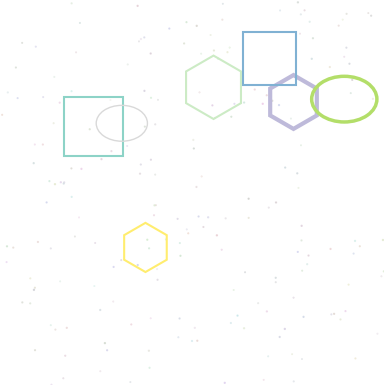[{"shape": "square", "thickness": 1.5, "radius": 0.38, "center": [0.242, 0.672]}, {"shape": "hexagon", "thickness": 3, "radius": 0.35, "center": [0.762, 0.735]}, {"shape": "square", "thickness": 1.5, "radius": 0.35, "center": [0.7, 0.848]}, {"shape": "oval", "thickness": 2.5, "radius": 0.42, "center": [0.894, 0.743]}, {"shape": "oval", "thickness": 1, "radius": 0.33, "center": [0.316, 0.68]}, {"shape": "hexagon", "thickness": 1.5, "radius": 0.41, "center": [0.555, 0.773]}, {"shape": "hexagon", "thickness": 1.5, "radius": 0.32, "center": [0.378, 0.357]}]